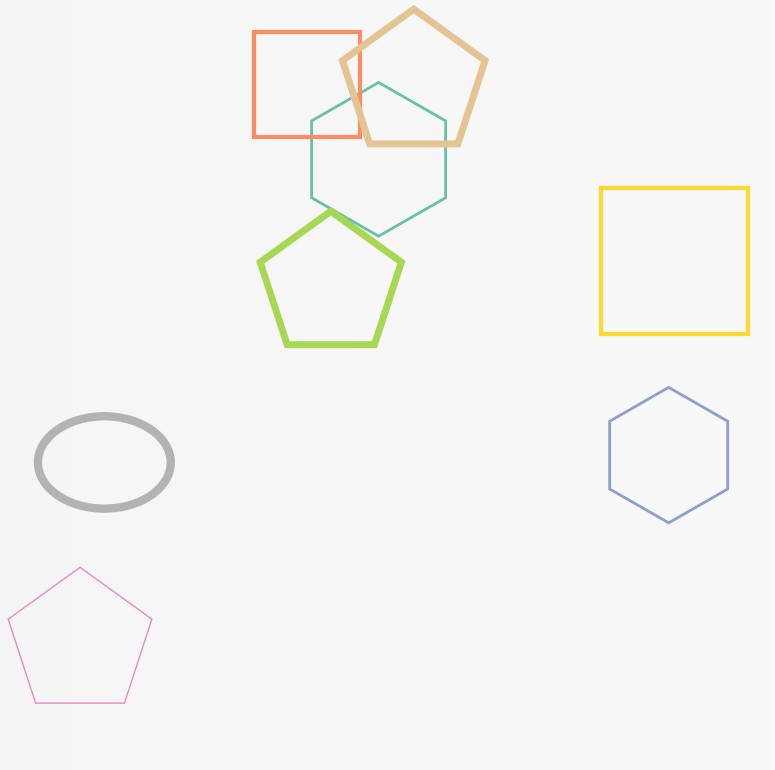[{"shape": "hexagon", "thickness": 1, "radius": 0.5, "center": [0.489, 0.793]}, {"shape": "square", "thickness": 1.5, "radius": 0.34, "center": [0.396, 0.89]}, {"shape": "hexagon", "thickness": 1, "radius": 0.44, "center": [0.863, 0.409]}, {"shape": "pentagon", "thickness": 0.5, "radius": 0.49, "center": [0.103, 0.166]}, {"shape": "pentagon", "thickness": 2.5, "radius": 0.48, "center": [0.427, 0.63]}, {"shape": "square", "thickness": 1.5, "radius": 0.47, "center": [0.871, 0.661]}, {"shape": "pentagon", "thickness": 2.5, "radius": 0.48, "center": [0.534, 0.891]}, {"shape": "oval", "thickness": 3, "radius": 0.43, "center": [0.135, 0.399]}]